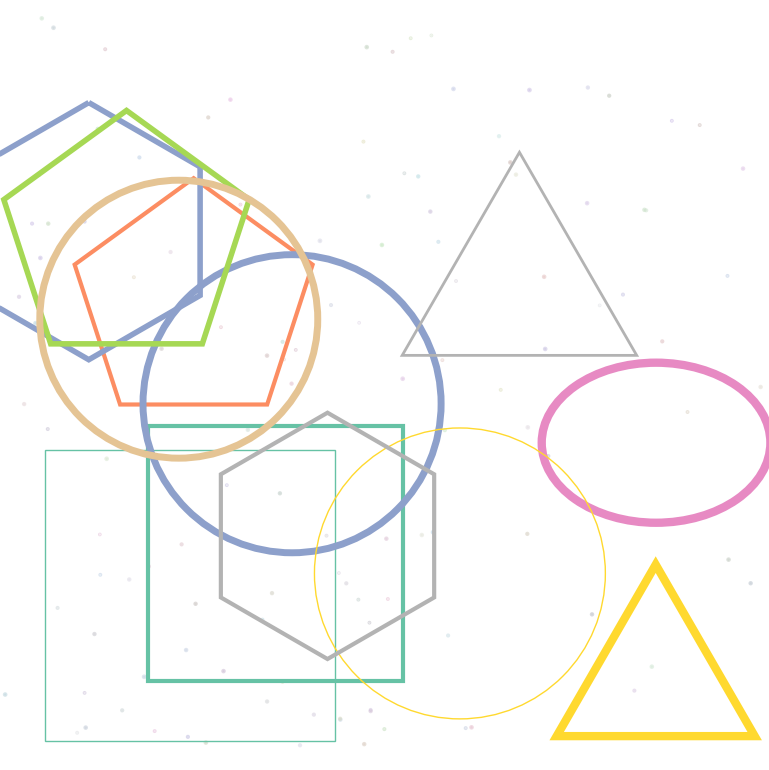[{"shape": "square", "thickness": 1.5, "radius": 0.83, "center": [0.358, 0.281]}, {"shape": "square", "thickness": 0.5, "radius": 0.94, "center": [0.247, 0.226]}, {"shape": "pentagon", "thickness": 1.5, "radius": 0.81, "center": [0.251, 0.606]}, {"shape": "hexagon", "thickness": 2, "radius": 0.83, "center": [0.115, 0.7]}, {"shape": "circle", "thickness": 2.5, "radius": 0.97, "center": [0.379, 0.476]}, {"shape": "oval", "thickness": 3, "radius": 0.74, "center": [0.852, 0.425]}, {"shape": "pentagon", "thickness": 2, "radius": 0.84, "center": [0.164, 0.689]}, {"shape": "circle", "thickness": 0.5, "radius": 0.94, "center": [0.597, 0.255]}, {"shape": "triangle", "thickness": 3, "radius": 0.74, "center": [0.852, 0.118]}, {"shape": "circle", "thickness": 2.5, "radius": 0.9, "center": [0.232, 0.585]}, {"shape": "hexagon", "thickness": 1.5, "radius": 0.8, "center": [0.425, 0.304]}, {"shape": "triangle", "thickness": 1, "radius": 0.88, "center": [0.675, 0.626]}]